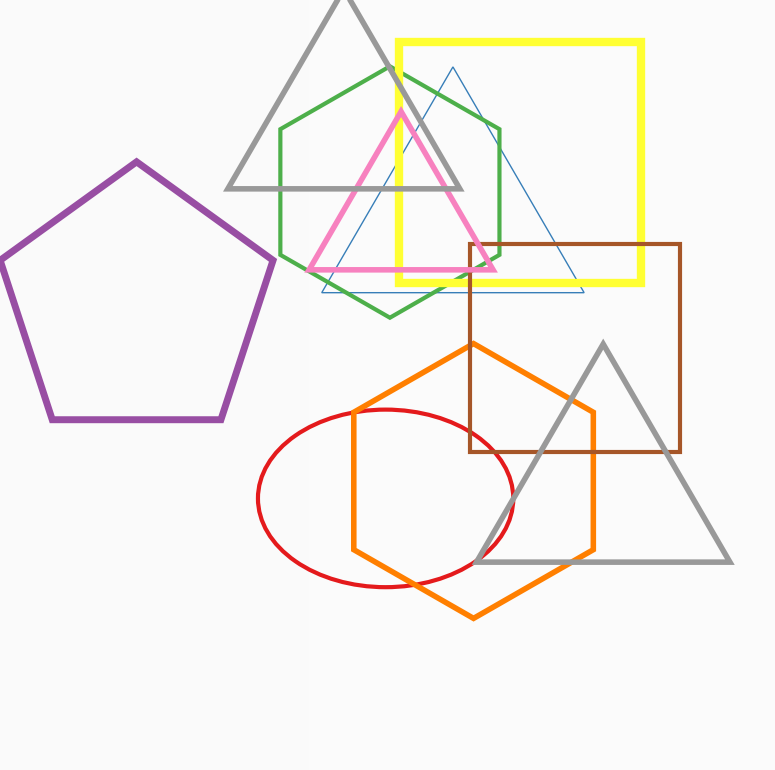[{"shape": "oval", "thickness": 1.5, "radius": 0.82, "center": [0.498, 0.353]}, {"shape": "triangle", "thickness": 0.5, "radius": 0.98, "center": [0.584, 0.718]}, {"shape": "hexagon", "thickness": 1.5, "radius": 0.82, "center": [0.503, 0.751]}, {"shape": "pentagon", "thickness": 2.5, "radius": 0.93, "center": [0.176, 0.605]}, {"shape": "hexagon", "thickness": 2, "radius": 0.89, "center": [0.611, 0.375]}, {"shape": "square", "thickness": 3, "radius": 0.78, "center": [0.671, 0.789]}, {"shape": "square", "thickness": 1.5, "radius": 0.68, "center": [0.742, 0.548]}, {"shape": "triangle", "thickness": 2, "radius": 0.69, "center": [0.518, 0.718]}, {"shape": "triangle", "thickness": 2, "radius": 0.86, "center": [0.444, 0.841]}, {"shape": "triangle", "thickness": 2, "radius": 0.94, "center": [0.778, 0.364]}]